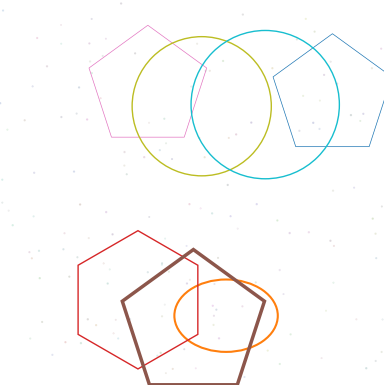[{"shape": "pentagon", "thickness": 0.5, "radius": 0.81, "center": [0.863, 0.75]}, {"shape": "oval", "thickness": 1.5, "radius": 0.67, "center": [0.587, 0.18]}, {"shape": "hexagon", "thickness": 1, "radius": 0.9, "center": [0.358, 0.221]}, {"shape": "pentagon", "thickness": 2.5, "radius": 0.97, "center": [0.502, 0.158]}, {"shape": "pentagon", "thickness": 0.5, "radius": 0.8, "center": [0.384, 0.774]}, {"shape": "circle", "thickness": 1, "radius": 0.9, "center": [0.524, 0.724]}, {"shape": "circle", "thickness": 1, "radius": 0.96, "center": [0.689, 0.728]}]